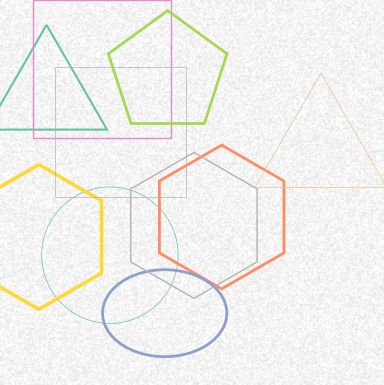[{"shape": "triangle", "thickness": 1.5, "radius": 0.91, "center": [0.121, 0.754]}, {"shape": "circle", "thickness": 0.5, "radius": 0.89, "center": [0.285, 0.337]}, {"shape": "hexagon", "thickness": 2, "radius": 0.93, "center": [0.576, 0.436]}, {"shape": "oval", "thickness": 2, "radius": 0.81, "center": [0.428, 0.187]}, {"shape": "square", "thickness": 1, "radius": 0.9, "center": [0.264, 0.821]}, {"shape": "pentagon", "thickness": 2, "radius": 0.81, "center": [0.436, 0.81]}, {"shape": "hexagon", "thickness": 2.5, "radius": 0.94, "center": [0.101, 0.385]}, {"shape": "triangle", "thickness": 0.5, "radius": 0.99, "center": [0.833, 0.612]}, {"shape": "square", "thickness": 0.5, "radius": 0.85, "center": [0.313, 0.657]}, {"shape": "hexagon", "thickness": 1, "radius": 0.95, "center": [0.504, 0.415]}]